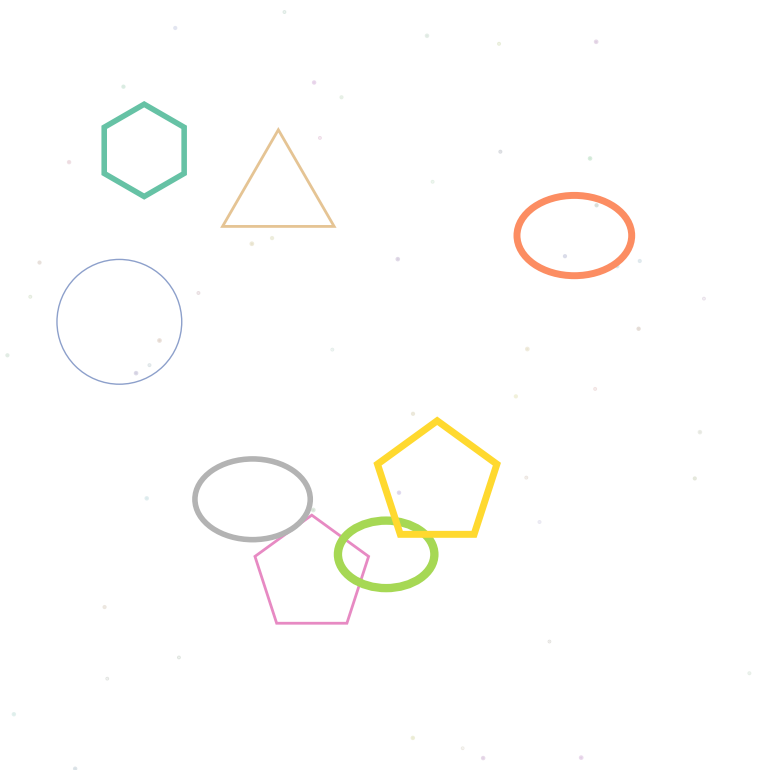[{"shape": "hexagon", "thickness": 2, "radius": 0.3, "center": [0.187, 0.805]}, {"shape": "oval", "thickness": 2.5, "radius": 0.37, "center": [0.746, 0.694]}, {"shape": "circle", "thickness": 0.5, "radius": 0.41, "center": [0.155, 0.582]}, {"shape": "pentagon", "thickness": 1, "radius": 0.39, "center": [0.405, 0.253]}, {"shape": "oval", "thickness": 3, "radius": 0.31, "center": [0.502, 0.28]}, {"shape": "pentagon", "thickness": 2.5, "radius": 0.41, "center": [0.568, 0.372]}, {"shape": "triangle", "thickness": 1, "radius": 0.42, "center": [0.361, 0.748]}, {"shape": "oval", "thickness": 2, "radius": 0.37, "center": [0.328, 0.352]}]